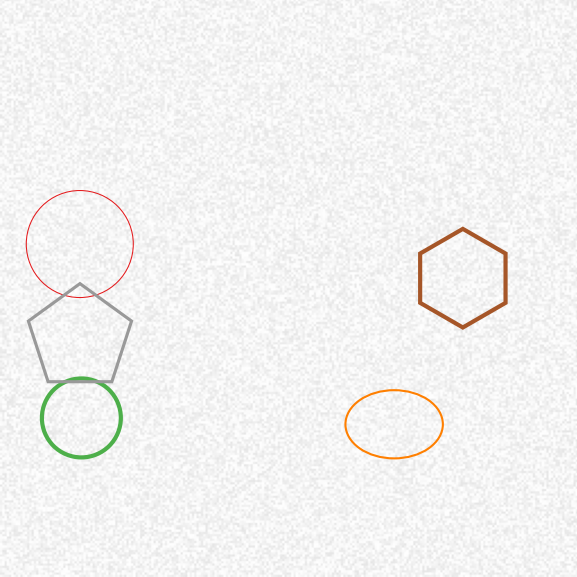[{"shape": "circle", "thickness": 0.5, "radius": 0.46, "center": [0.138, 0.577]}, {"shape": "circle", "thickness": 2, "radius": 0.34, "center": [0.141, 0.275]}, {"shape": "oval", "thickness": 1, "radius": 0.42, "center": [0.683, 0.264]}, {"shape": "hexagon", "thickness": 2, "radius": 0.43, "center": [0.801, 0.517]}, {"shape": "pentagon", "thickness": 1.5, "radius": 0.47, "center": [0.138, 0.414]}]